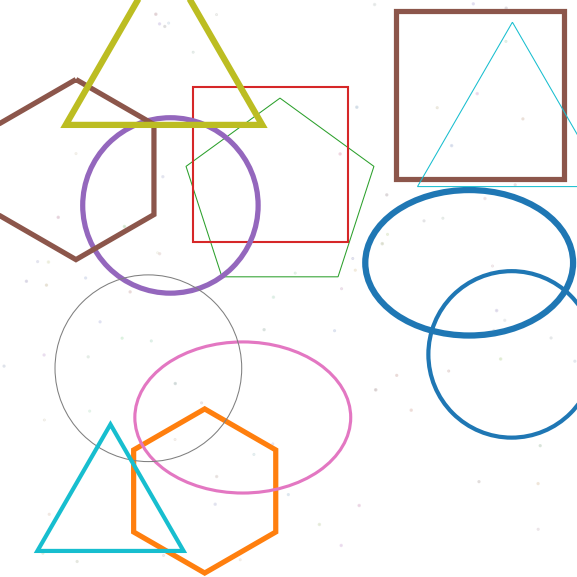[{"shape": "circle", "thickness": 2, "radius": 0.72, "center": [0.886, 0.385]}, {"shape": "oval", "thickness": 3, "radius": 0.9, "center": [0.812, 0.544]}, {"shape": "hexagon", "thickness": 2.5, "radius": 0.71, "center": [0.354, 0.149]}, {"shape": "pentagon", "thickness": 0.5, "radius": 0.86, "center": [0.485, 0.658]}, {"shape": "square", "thickness": 1, "radius": 0.67, "center": [0.469, 0.715]}, {"shape": "circle", "thickness": 2.5, "radius": 0.76, "center": [0.295, 0.643]}, {"shape": "hexagon", "thickness": 2.5, "radius": 0.78, "center": [0.132, 0.706]}, {"shape": "square", "thickness": 2.5, "radius": 0.73, "center": [0.831, 0.835]}, {"shape": "oval", "thickness": 1.5, "radius": 0.93, "center": [0.42, 0.276]}, {"shape": "circle", "thickness": 0.5, "radius": 0.81, "center": [0.257, 0.361]}, {"shape": "triangle", "thickness": 3, "radius": 0.98, "center": [0.284, 0.881]}, {"shape": "triangle", "thickness": 0.5, "radius": 0.95, "center": [0.887, 0.771]}, {"shape": "triangle", "thickness": 2, "radius": 0.73, "center": [0.191, 0.118]}]